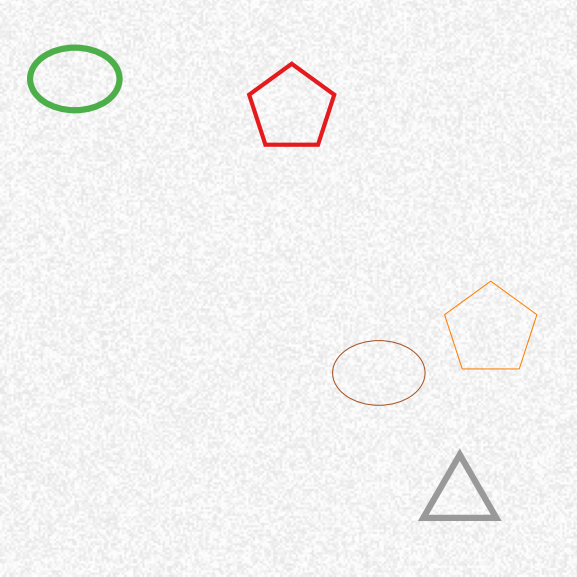[{"shape": "pentagon", "thickness": 2, "radius": 0.39, "center": [0.505, 0.811]}, {"shape": "oval", "thickness": 3, "radius": 0.39, "center": [0.13, 0.862]}, {"shape": "pentagon", "thickness": 0.5, "radius": 0.42, "center": [0.85, 0.428]}, {"shape": "oval", "thickness": 0.5, "radius": 0.4, "center": [0.656, 0.353]}, {"shape": "triangle", "thickness": 3, "radius": 0.37, "center": [0.796, 0.139]}]